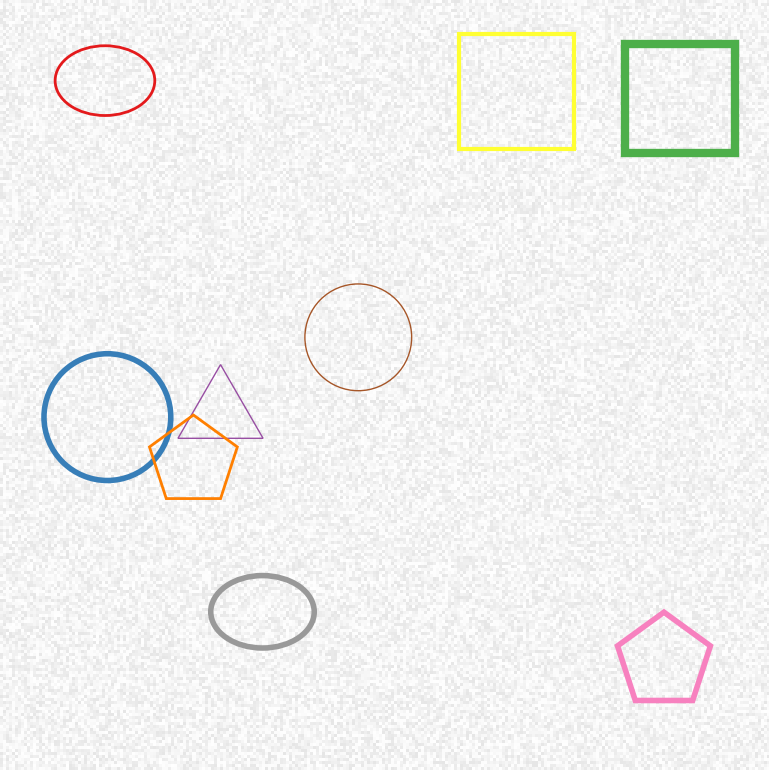[{"shape": "oval", "thickness": 1, "radius": 0.32, "center": [0.136, 0.895]}, {"shape": "circle", "thickness": 2, "radius": 0.41, "center": [0.139, 0.458]}, {"shape": "square", "thickness": 3, "radius": 0.36, "center": [0.884, 0.872]}, {"shape": "triangle", "thickness": 0.5, "radius": 0.32, "center": [0.286, 0.463]}, {"shape": "pentagon", "thickness": 1, "radius": 0.3, "center": [0.251, 0.401]}, {"shape": "square", "thickness": 1.5, "radius": 0.37, "center": [0.671, 0.881]}, {"shape": "circle", "thickness": 0.5, "radius": 0.35, "center": [0.465, 0.562]}, {"shape": "pentagon", "thickness": 2, "radius": 0.32, "center": [0.862, 0.142]}, {"shape": "oval", "thickness": 2, "radius": 0.34, "center": [0.341, 0.205]}]